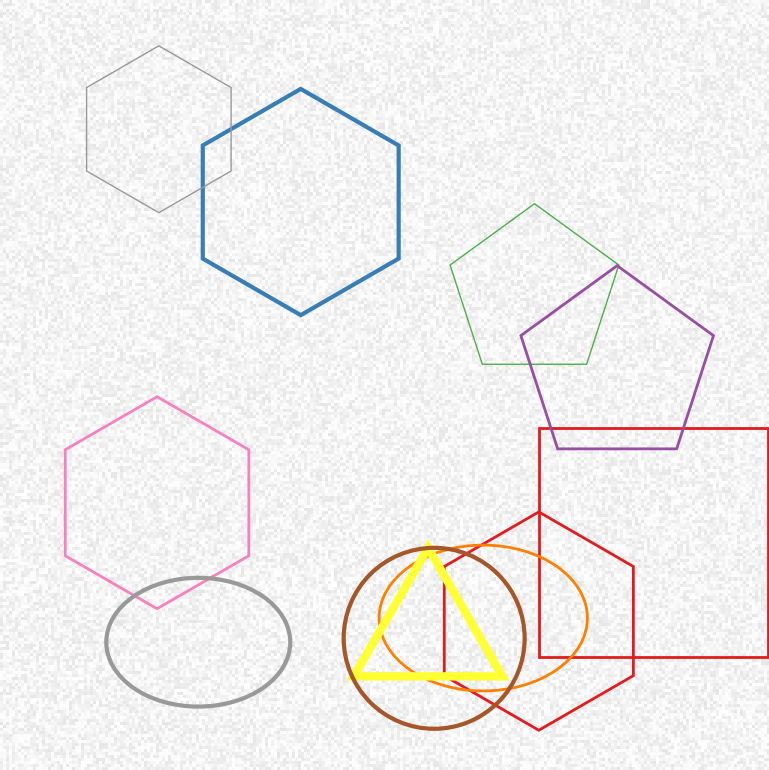[{"shape": "hexagon", "thickness": 1, "radius": 0.71, "center": [0.7, 0.193]}, {"shape": "square", "thickness": 1, "radius": 0.74, "center": [0.848, 0.295]}, {"shape": "hexagon", "thickness": 1.5, "radius": 0.73, "center": [0.391, 0.738]}, {"shape": "pentagon", "thickness": 0.5, "radius": 0.58, "center": [0.694, 0.62]}, {"shape": "pentagon", "thickness": 1, "radius": 0.66, "center": [0.802, 0.523]}, {"shape": "oval", "thickness": 1, "radius": 0.68, "center": [0.628, 0.197]}, {"shape": "triangle", "thickness": 3, "radius": 0.56, "center": [0.556, 0.177]}, {"shape": "circle", "thickness": 1.5, "radius": 0.59, "center": [0.564, 0.171]}, {"shape": "hexagon", "thickness": 1, "radius": 0.69, "center": [0.204, 0.347]}, {"shape": "oval", "thickness": 1.5, "radius": 0.6, "center": [0.257, 0.166]}, {"shape": "hexagon", "thickness": 0.5, "radius": 0.54, "center": [0.206, 0.832]}]